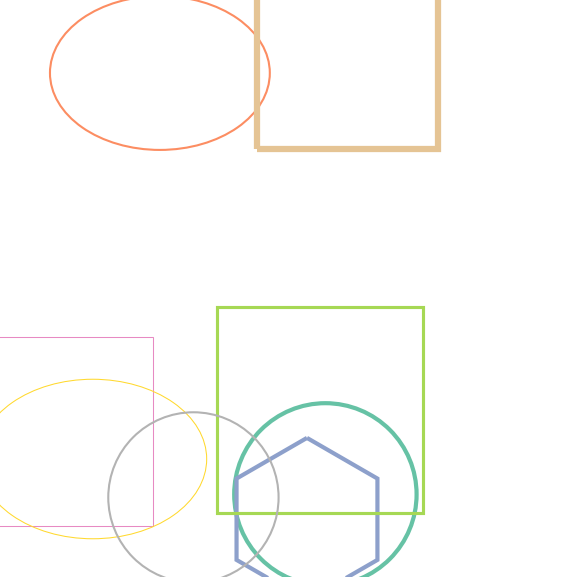[{"shape": "circle", "thickness": 2, "radius": 0.79, "center": [0.563, 0.143]}, {"shape": "oval", "thickness": 1, "radius": 0.95, "center": [0.277, 0.873]}, {"shape": "hexagon", "thickness": 2, "radius": 0.7, "center": [0.532, 0.1]}, {"shape": "square", "thickness": 0.5, "radius": 0.82, "center": [0.101, 0.252]}, {"shape": "square", "thickness": 1.5, "radius": 0.89, "center": [0.554, 0.289]}, {"shape": "oval", "thickness": 0.5, "radius": 0.99, "center": [0.161, 0.204]}, {"shape": "square", "thickness": 3, "radius": 0.78, "center": [0.602, 0.896]}, {"shape": "circle", "thickness": 1, "radius": 0.74, "center": [0.335, 0.138]}]